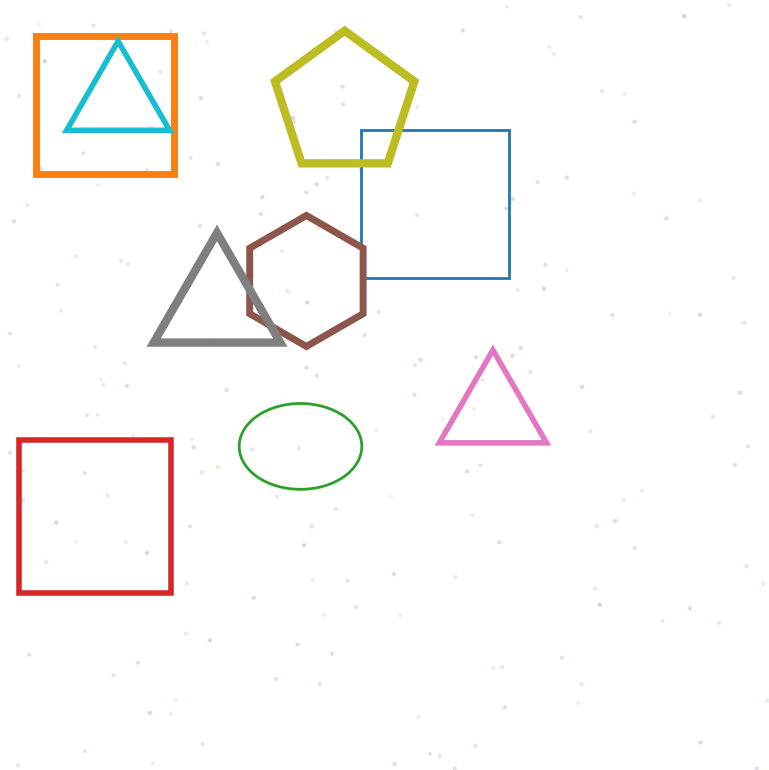[{"shape": "square", "thickness": 1, "radius": 0.48, "center": [0.565, 0.735]}, {"shape": "square", "thickness": 2.5, "radius": 0.45, "center": [0.136, 0.864]}, {"shape": "oval", "thickness": 1, "radius": 0.4, "center": [0.39, 0.42]}, {"shape": "square", "thickness": 2, "radius": 0.49, "center": [0.124, 0.329]}, {"shape": "hexagon", "thickness": 2.5, "radius": 0.43, "center": [0.398, 0.635]}, {"shape": "triangle", "thickness": 2, "radius": 0.4, "center": [0.64, 0.465]}, {"shape": "triangle", "thickness": 3, "radius": 0.47, "center": [0.282, 0.603]}, {"shape": "pentagon", "thickness": 3, "radius": 0.48, "center": [0.448, 0.865]}, {"shape": "triangle", "thickness": 2, "radius": 0.39, "center": [0.153, 0.869]}]